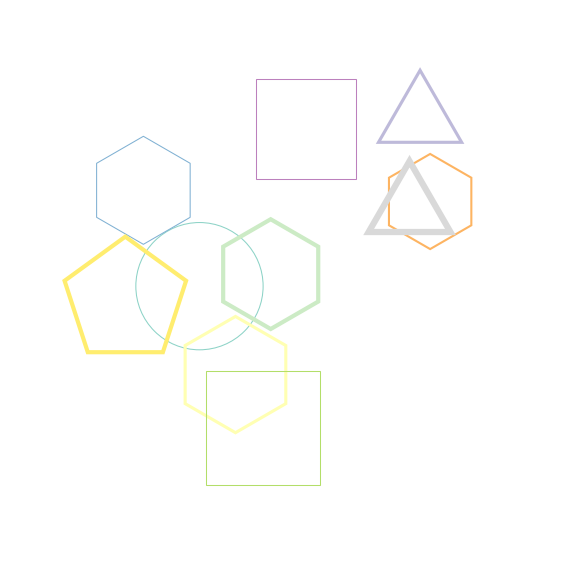[{"shape": "circle", "thickness": 0.5, "radius": 0.55, "center": [0.345, 0.504]}, {"shape": "hexagon", "thickness": 1.5, "radius": 0.5, "center": [0.408, 0.351]}, {"shape": "triangle", "thickness": 1.5, "radius": 0.42, "center": [0.727, 0.794]}, {"shape": "hexagon", "thickness": 0.5, "radius": 0.47, "center": [0.248, 0.67]}, {"shape": "hexagon", "thickness": 1, "radius": 0.41, "center": [0.745, 0.65]}, {"shape": "square", "thickness": 0.5, "radius": 0.49, "center": [0.455, 0.258]}, {"shape": "triangle", "thickness": 3, "radius": 0.41, "center": [0.709, 0.638]}, {"shape": "square", "thickness": 0.5, "radius": 0.43, "center": [0.53, 0.775]}, {"shape": "hexagon", "thickness": 2, "radius": 0.48, "center": [0.469, 0.524]}, {"shape": "pentagon", "thickness": 2, "radius": 0.55, "center": [0.217, 0.479]}]